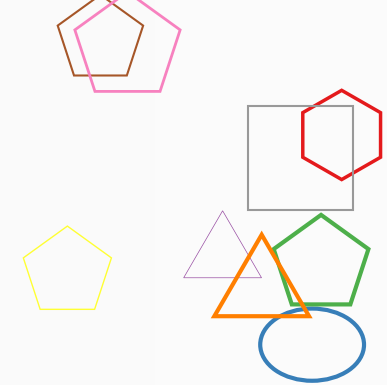[{"shape": "hexagon", "thickness": 2.5, "radius": 0.58, "center": [0.882, 0.649]}, {"shape": "oval", "thickness": 3, "radius": 0.67, "center": [0.805, 0.105]}, {"shape": "pentagon", "thickness": 3, "radius": 0.64, "center": [0.829, 0.313]}, {"shape": "triangle", "thickness": 0.5, "radius": 0.58, "center": [0.574, 0.337]}, {"shape": "triangle", "thickness": 3, "radius": 0.71, "center": [0.675, 0.249]}, {"shape": "pentagon", "thickness": 1, "radius": 0.6, "center": [0.174, 0.293]}, {"shape": "pentagon", "thickness": 1.5, "radius": 0.58, "center": [0.259, 0.898]}, {"shape": "pentagon", "thickness": 2, "radius": 0.71, "center": [0.329, 0.878]}, {"shape": "square", "thickness": 1.5, "radius": 0.68, "center": [0.777, 0.589]}]